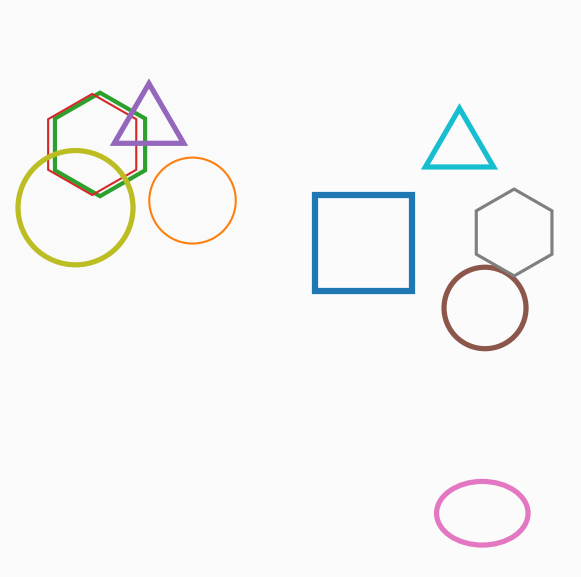[{"shape": "square", "thickness": 3, "radius": 0.42, "center": [0.625, 0.578]}, {"shape": "circle", "thickness": 1, "radius": 0.37, "center": [0.331, 0.652]}, {"shape": "hexagon", "thickness": 2, "radius": 0.45, "center": [0.172, 0.749]}, {"shape": "hexagon", "thickness": 1, "radius": 0.44, "center": [0.159, 0.749]}, {"shape": "triangle", "thickness": 2.5, "radius": 0.34, "center": [0.256, 0.785]}, {"shape": "circle", "thickness": 2.5, "radius": 0.35, "center": [0.834, 0.466]}, {"shape": "oval", "thickness": 2.5, "radius": 0.39, "center": [0.83, 0.11]}, {"shape": "hexagon", "thickness": 1.5, "radius": 0.38, "center": [0.884, 0.596]}, {"shape": "circle", "thickness": 2.5, "radius": 0.49, "center": [0.13, 0.64]}, {"shape": "triangle", "thickness": 2.5, "radius": 0.34, "center": [0.791, 0.744]}]